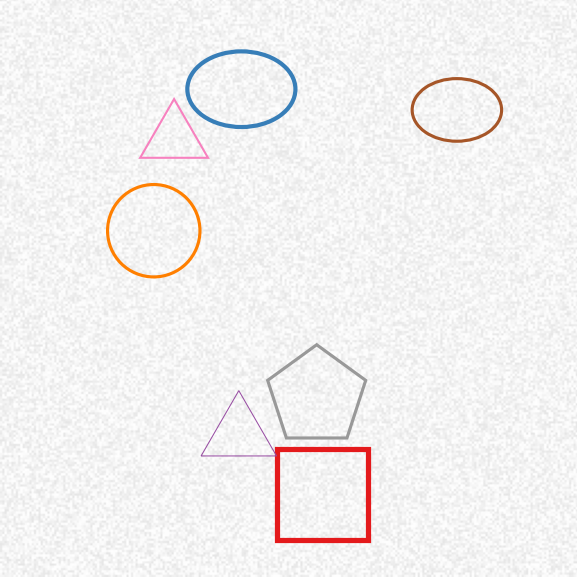[{"shape": "square", "thickness": 2.5, "radius": 0.39, "center": [0.559, 0.143]}, {"shape": "oval", "thickness": 2, "radius": 0.47, "center": [0.418, 0.845]}, {"shape": "triangle", "thickness": 0.5, "radius": 0.38, "center": [0.414, 0.247]}, {"shape": "circle", "thickness": 1.5, "radius": 0.4, "center": [0.266, 0.6]}, {"shape": "oval", "thickness": 1.5, "radius": 0.39, "center": [0.791, 0.809]}, {"shape": "triangle", "thickness": 1, "radius": 0.34, "center": [0.301, 0.76]}, {"shape": "pentagon", "thickness": 1.5, "radius": 0.45, "center": [0.548, 0.313]}]